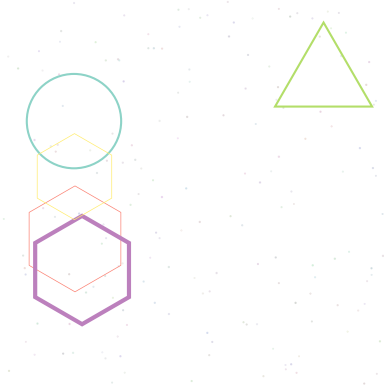[{"shape": "circle", "thickness": 1.5, "radius": 0.61, "center": [0.192, 0.685]}, {"shape": "hexagon", "thickness": 0.5, "radius": 0.69, "center": [0.195, 0.38]}, {"shape": "triangle", "thickness": 1.5, "radius": 0.73, "center": [0.84, 0.796]}, {"shape": "hexagon", "thickness": 3, "radius": 0.7, "center": [0.213, 0.299]}, {"shape": "hexagon", "thickness": 0.5, "radius": 0.56, "center": [0.193, 0.541]}]